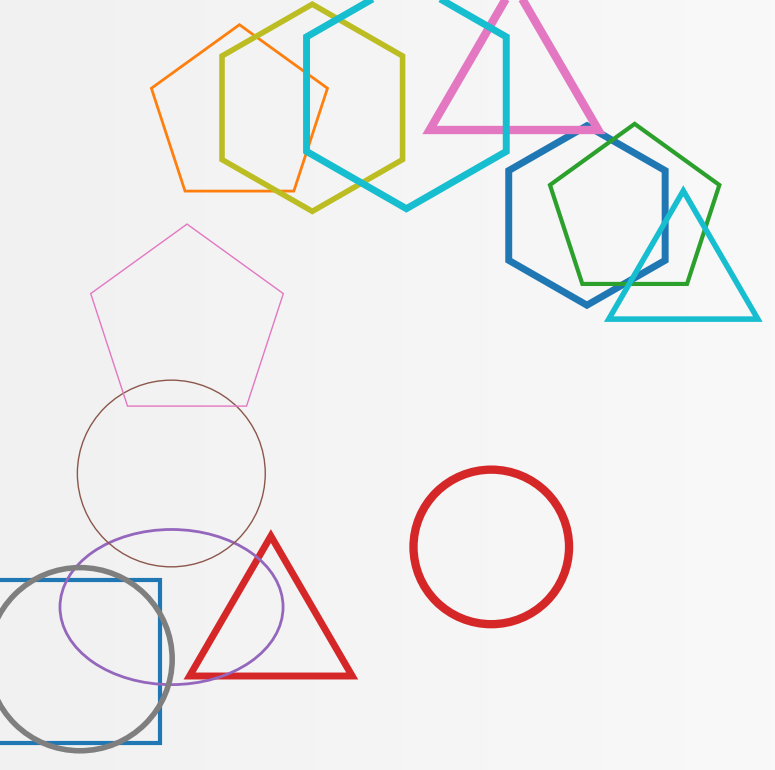[{"shape": "square", "thickness": 1.5, "radius": 0.53, "center": [0.1, 0.141]}, {"shape": "hexagon", "thickness": 2.5, "radius": 0.58, "center": [0.757, 0.72]}, {"shape": "pentagon", "thickness": 1, "radius": 0.6, "center": [0.309, 0.848]}, {"shape": "pentagon", "thickness": 1.5, "radius": 0.57, "center": [0.819, 0.724]}, {"shape": "circle", "thickness": 3, "radius": 0.5, "center": [0.634, 0.29]}, {"shape": "triangle", "thickness": 2.5, "radius": 0.61, "center": [0.35, 0.183]}, {"shape": "oval", "thickness": 1, "radius": 0.72, "center": [0.221, 0.212]}, {"shape": "circle", "thickness": 0.5, "radius": 0.61, "center": [0.221, 0.385]}, {"shape": "triangle", "thickness": 3, "radius": 0.63, "center": [0.663, 0.894]}, {"shape": "pentagon", "thickness": 0.5, "radius": 0.65, "center": [0.241, 0.578]}, {"shape": "circle", "thickness": 2, "radius": 0.59, "center": [0.103, 0.144]}, {"shape": "hexagon", "thickness": 2, "radius": 0.67, "center": [0.403, 0.86]}, {"shape": "triangle", "thickness": 2, "radius": 0.56, "center": [0.882, 0.641]}, {"shape": "hexagon", "thickness": 2.5, "radius": 0.74, "center": [0.524, 0.878]}]